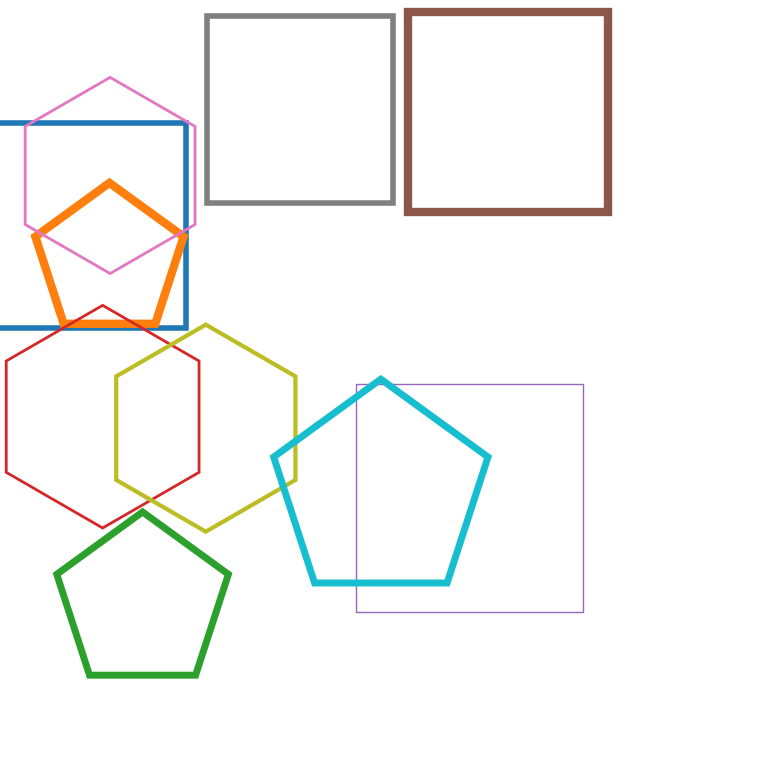[{"shape": "square", "thickness": 2, "radius": 0.67, "center": [0.109, 0.707]}, {"shape": "pentagon", "thickness": 3, "radius": 0.51, "center": [0.142, 0.661]}, {"shape": "pentagon", "thickness": 2.5, "radius": 0.59, "center": [0.185, 0.218]}, {"shape": "hexagon", "thickness": 1, "radius": 0.72, "center": [0.133, 0.459]}, {"shape": "square", "thickness": 0.5, "radius": 0.74, "center": [0.61, 0.353]}, {"shape": "square", "thickness": 3, "radius": 0.65, "center": [0.66, 0.855]}, {"shape": "hexagon", "thickness": 1, "radius": 0.64, "center": [0.143, 0.772]}, {"shape": "square", "thickness": 2, "radius": 0.61, "center": [0.389, 0.858]}, {"shape": "hexagon", "thickness": 1.5, "radius": 0.67, "center": [0.267, 0.444]}, {"shape": "pentagon", "thickness": 2.5, "radius": 0.73, "center": [0.495, 0.361]}]